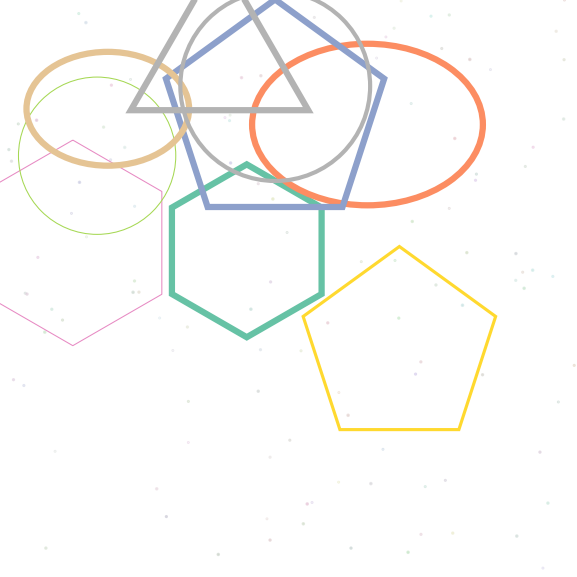[{"shape": "hexagon", "thickness": 3, "radius": 0.75, "center": [0.427, 0.565]}, {"shape": "oval", "thickness": 3, "radius": 1.0, "center": [0.636, 0.783]}, {"shape": "pentagon", "thickness": 3, "radius": 0.99, "center": [0.476, 0.801]}, {"shape": "hexagon", "thickness": 0.5, "radius": 0.89, "center": [0.126, 0.579]}, {"shape": "circle", "thickness": 0.5, "radius": 0.68, "center": [0.168, 0.729]}, {"shape": "pentagon", "thickness": 1.5, "radius": 0.88, "center": [0.692, 0.397]}, {"shape": "oval", "thickness": 3, "radius": 0.7, "center": [0.187, 0.811]}, {"shape": "triangle", "thickness": 3, "radius": 0.89, "center": [0.38, 0.897]}, {"shape": "circle", "thickness": 2, "radius": 0.82, "center": [0.477, 0.85]}]